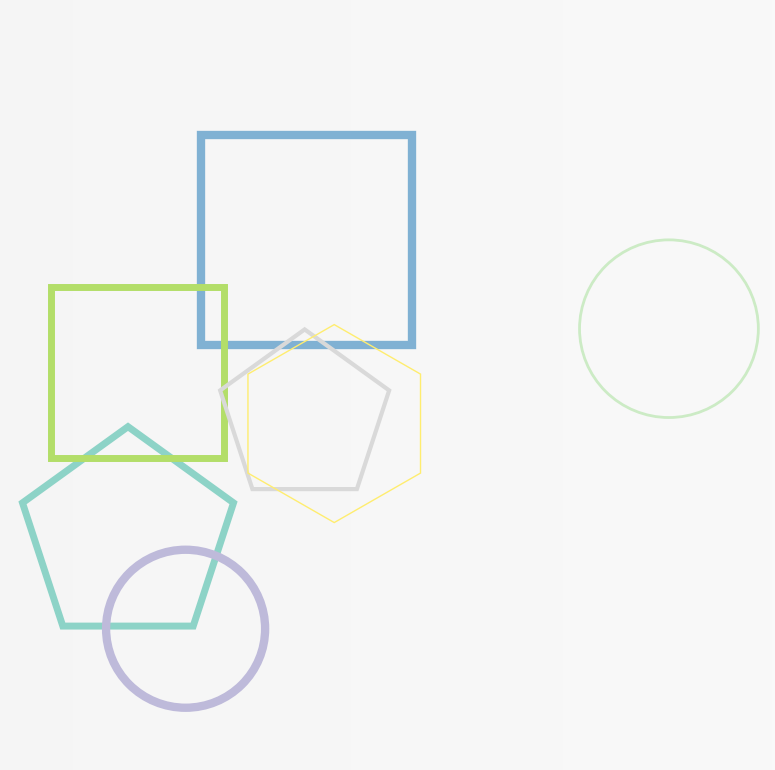[{"shape": "pentagon", "thickness": 2.5, "radius": 0.72, "center": [0.165, 0.303]}, {"shape": "circle", "thickness": 3, "radius": 0.51, "center": [0.239, 0.183]}, {"shape": "square", "thickness": 3, "radius": 0.68, "center": [0.395, 0.688]}, {"shape": "square", "thickness": 2.5, "radius": 0.56, "center": [0.177, 0.517]}, {"shape": "pentagon", "thickness": 1.5, "radius": 0.57, "center": [0.393, 0.458]}, {"shape": "circle", "thickness": 1, "radius": 0.58, "center": [0.863, 0.573]}, {"shape": "hexagon", "thickness": 0.5, "radius": 0.64, "center": [0.431, 0.45]}]